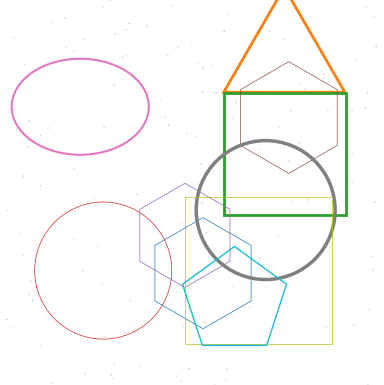[{"shape": "hexagon", "thickness": 0.5, "radius": 0.72, "center": [0.527, 0.29]}, {"shape": "triangle", "thickness": 2, "radius": 0.91, "center": [0.738, 0.851]}, {"shape": "square", "thickness": 2, "radius": 0.79, "center": [0.739, 0.599]}, {"shape": "circle", "thickness": 0.5, "radius": 0.89, "center": [0.268, 0.297]}, {"shape": "hexagon", "thickness": 0.5, "radius": 0.68, "center": [0.48, 0.389]}, {"shape": "hexagon", "thickness": 0.5, "radius": 0.73, "center": [0.75, 0.695]}, {"shape": "oval", "thickness": 1.5, "radius": 0.89, "center": [0.208, 0.723]}, {"shape": "circle", "thickness": 2.5, "radius": 0.9, "center": [0.69, 0.454]}, {"shape": "square", "thickness": 0.5, "radius": 0.95, "center": [0.672, 0.297]}, {"shape": "pentagon", "thickness": 1, "radius": 0.71, "center": [0.609, 0.218]}]